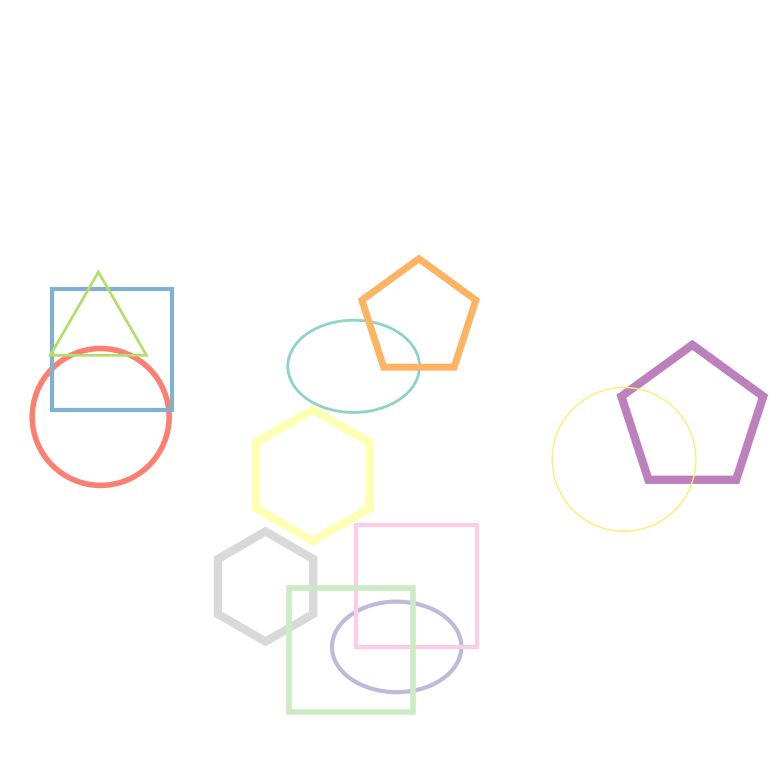[{"shape": "oval", "thickness": 1, "radius": 0.43, "center": [0.459, 0.524]}, {"shape": "hexagon", "thickness": 3, "radius": 0.43, "center": [0.406, 0.383]}, {"shape": "oval", "thickness": 1.5, "radius": 0.42, "center": [0.515, 0.16]}, {"shape": "circle", "thickness": 2, "radius": 0.44, "center": [0.131, 0.459]}, {"shape": "square", "thickness": 1.5, "radius": 0.39, "center": [0.146, 0.546]}, {"shape": "pentagon", "thickness": 2.5, "radius": 0.39, "center": [0.544, 0.586]}, {"shape": "triangle", "thickness": 1, "radius": 0.36, "center": [0.128, 0.575]}, {"shape": "square", "thickness": 1.5, "radius": 0.39, "center": [0.541, 0.239]}, {"shape": "hexagon", "thickness": 3, "radius": 0.36, "center": [0.345, 0.238]}, {"shape": "pentagon", "thickness": 3, "radius": 0.48, "center": [0.899, 0.455]}, {"shape": "square", "thickness": 2, "radius": 0.4, "center": [0.456, 0.156]}, {"shape": "circle", "thickness": 0.5, "radius": 0.47, "center": [0.81, 0.403]}]